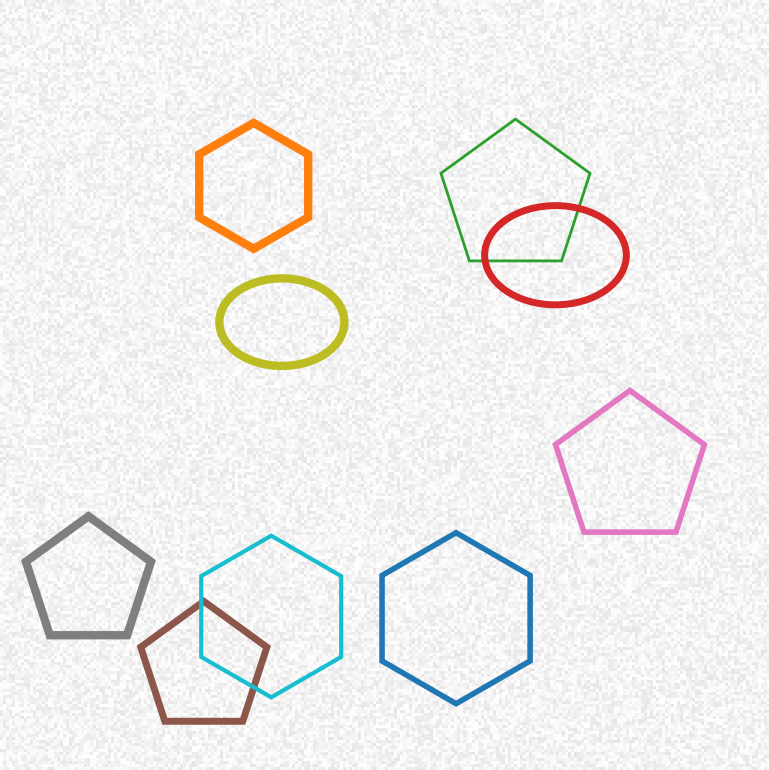[{"shape": "hexagon", "thickness": 2, "radius": 0.56, "center": [0.592, 0.197]}, {"shape": "hexagon", "thickness": 3, "radius": 0.41, "center": [0.329, 0.759]}, {"shape": "pentagon", "thickness": 1, "radius": 0.51, "center": [0.669, 0.744]}, {"shape": "oval", "thickness": 2.5, "radius": 0.46, "center": [0.721, 0.669]}, {"shape": "pentagon", "thickness": 2.5, "radius": 0.43, "center": [0.265, 0.133]}, {"shape": "pentagon", "thickness": 2, "radius": 0.51, "center": [0.818, 0.391]}, {"shape": "pentagon", "thickness": 3, "radius": 0.43, "center": [0.115, 0.244]}, {"shape": "oval", "thickness": 3, "radius": 0.41, "center": [0.366, 0.582]}, {"shape": "hexagon", "thickness": 1.5, "radius": 0.52, "center": [0.352, 0.199]}]